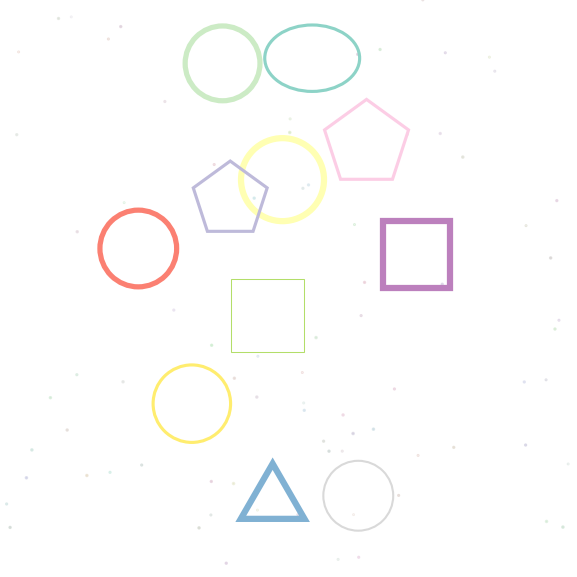[{"shape": "oval", "thickness": 1.5, "radius": 0.41, "center": [0.541, 0.898]}, {"shape": "circle", "thickness": 3, "radius": 0.36, "center": [0.489, 0.688]}, {"shape": "pentagon", "thickness": 1.5, "radius": 0.34, "center": [0.399, 0.653]}, {"shape": "circle", "thickness": 2.5, "radius": 0.33, "center": [0.239, 0.569]}, {"shape": "triangle", "thickness": 3, "radius": 0.32, "center": [0.472, 0.133]}, {"shape": "square", "thickness": 0.5, "radius": 0.32, "center": [0.463, 0.453]}, {"shape": "pentagon", "thickness": 1.5, "radius": 0.38, "center": [0.635, 0.751]}, {"shape": "circle", "thickness": 1, "radius": 0.3, "center": [0.62, 0.141]}, {"shape": "square", "thickness": 3, "radius": 0.29, "center": [0.722, 0.558]}, {"shape": "circle", "thickness": 2.5, "radius": 0.32, "center": [0.385, 0.889]}, {"shape": "circle", "thickness": 1.5, "radius": 0.34, "center": [0.332, 0.3]}]